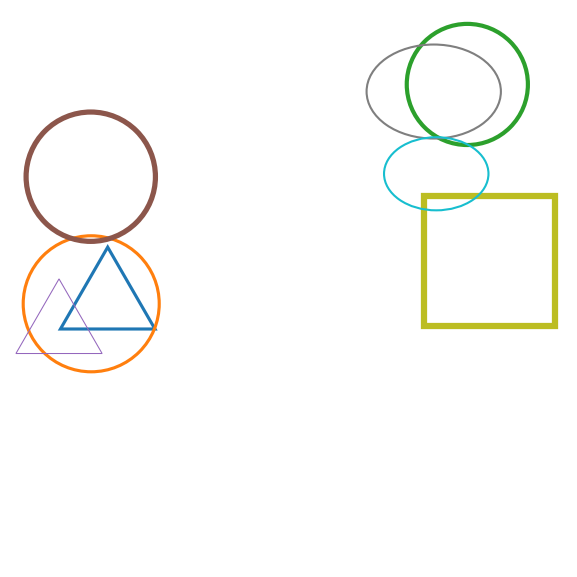[{"shape": "triangle", "thickness": 1.5, "radius": 0.47, "center": [0.186, 0.477]}, {"shape": "circle", "thickness": 1.5, "radius": 0.59, "center": [0.158, 0.473]}, {"shape": "circle", "thickness": 2, "radius": 0.52, "center": [0.809, 0.853]}, {"shape": "triangle", "thickness": 0.5, "radius": 0.43, "center": [0.102, 0.43]}, {"shape": "circle", "thickness": 2.5, "radius": 0.56, "center": [0.157, 0.693]}, {"shape": "oval", "thickness": 1, "radius": 0.58, "center": [0.751, 0.841]}, {"shape": "square", "thickness": 3, "radius": 0.56, "center": [0.848, 0.547]}, {"shape": "oval", "thickness": 1, "radius": 0.45, "center": [0.755, 0.698]}]